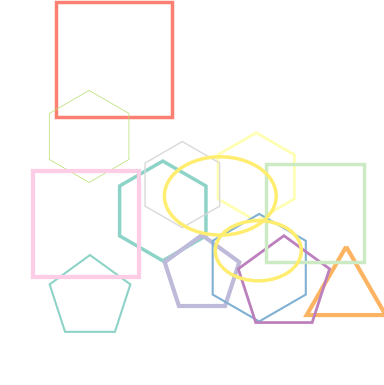[{"shape": "hexagon", "thickness": 2.5, "radius": 0.65, "center": [0.423, 0.452]}, {"shape": "pentagon", "thickness": 1.5, "radius": 0.55, "center": [0.234, 0.227]}, {"shape": "hexagon", "thickness": 2, "radius": 0.57, "center": [0.665, 0.541]}, {"shape": "pentagon", "thickness": 3, "radius": 0.51, "center": [0.525, 0.288]}, {"shape": "square", "thickness": 2.5, "radius": 0.75, "center": [0.296, 0.846]}, {"shape": "hexagon", "thickness": 1.5, "radius": 0.7, "center": [0.673, 0.305]}, {"shape": "triangle", "thickness": 3, "radius": 0.59, "center": [0.899, 0.241]}, {"shape": "hexagon", "thickness": 0.5, "radius": 0.6, "center": [0.231, 0.646]}, {"shape": "square", "thickness": 3, "radius": 0.69, "center": [0.223, 0.418]}, {"shape": "hexagon", "thickness": 1, "radius": 0.56, "center": [0.474, 0.521]}, {"shape": "pentagon", "thickness": 2, "radius": 0.62, "center": [0.738, 0.263]}, {"shape": "square", "thickness": 2.5, "radius": 0.64, "center": [0.818, 0.446]}, {"shape": "oval", "thickness": 2.5, "radius": 0.73, "center": [0.572, 0.491]}, {"shape": "oval", "thickness": 2.5, "radius": 0.56, "center": [0.671, 0.349]}]